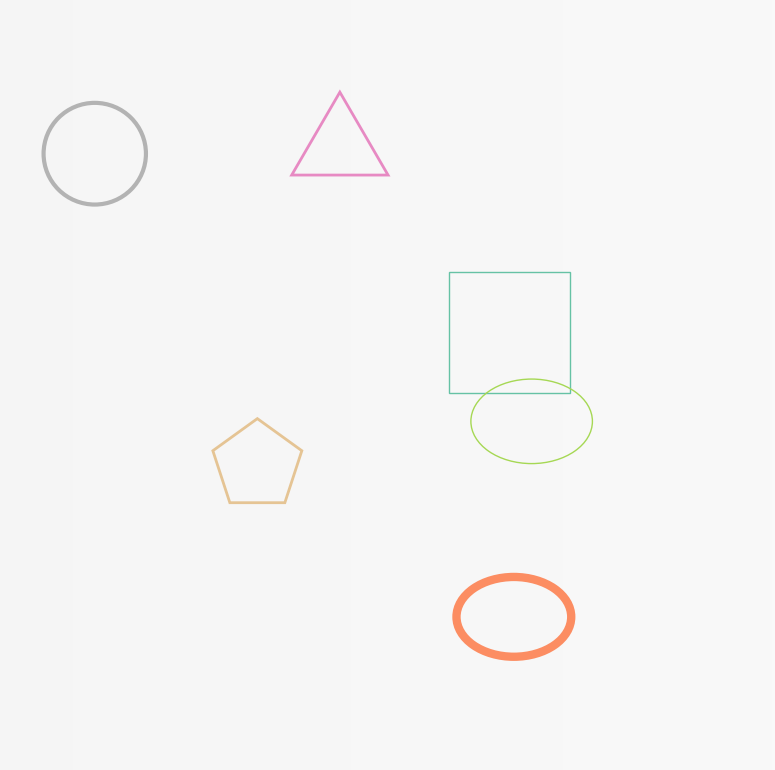[{"shape": "square", "thickness": 0.5, "radius": 0.39, "center": [0.657, 0.568]}, {"shape": "oval", "thickness": 3, "radius": 0.37, "center": [0.663, 0.199]}, {"shape": "triangle", "thickness": 1, "radius": 0.36, "center": [0.439, 0.809]}, {"shape": "oval", "thickness": 0.5, "radius": 0.39, "center": [0.686, 0.453]}, {"shape": "pentagon", "thickness": 1, "radius": 0.3, "center": [0.332, 0.396]}, {"shape": "circle", "thickness": 1.5, "radius": 0.33, "center": [0.122, 0.8]}]